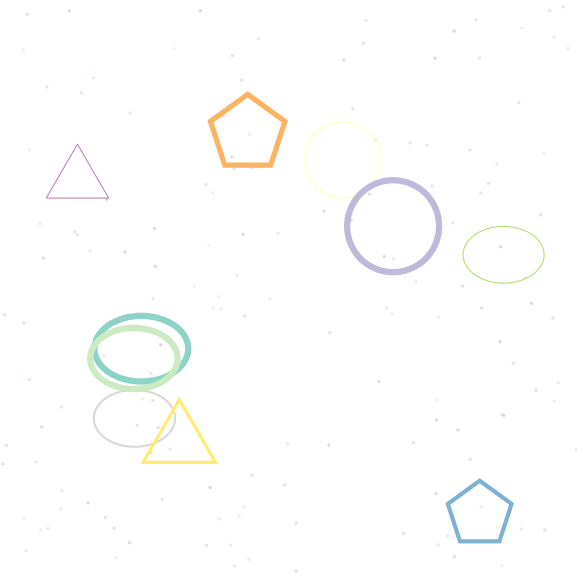[{"shape": "oval", "thickness": 3, "radius": 0.41, "center": [0.245, 0.395]}, {"shape": "circle", "thickness": 0.5, "radius": 0.33, "center": [0.594, 0.722]}, {"shape": "circle", "thickness": 3, "radius": 0.4, "center": [0.681, 0.607]}, {"shape": "pentagon", "thickness": 2, "radius": 0.29, "center": [0.831, 0.109]}, {"shape": "pentagon", "thickness": 2.5, "radius": 0.34, "center": [0.429, 0.768]}, {"shape": "oval", "thickness": 0.5, "radius": 0.35, "center": [0.872, 0.558]}, {"shape": "oval", "thickness": 1, "radius": 0.35, "center": [0.233, 0.275]}, {"shape": "triangle", "thickness": 0.5, "radius": 0.31, "center": [0.134, 0.687]}, {"shape": "oval", "thickness": 3, "radius": 0.38, "center": [0.232, 0.378]}, {"shape": "triangle", "thickness": 1.5, "radius": 0.36, "center": [0.311, 0.235]}]